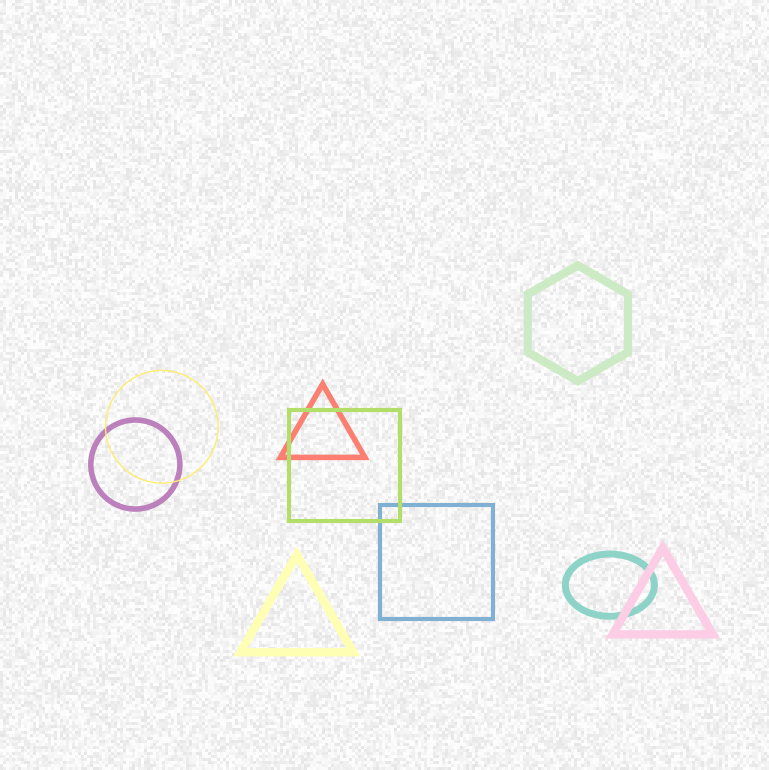[{"shape": "oval", "thickness": 2.5, "radius": 0.29, "center": [0.792, 0.24]}, {"shape": "triangle", "thickness": 3, "radius": 0.42, "center": [0.385, 0.195]}, {"shape": "triangle", "thickness": 2, "radius": 0.32, "center": [0.419, 0.438]}, {"shape": "square", "thickness": 1.5, "radius": 0.37, "center": [0.567, 0.27]}, {"shape": "square", "thickness": 1.5, "radius": 0.36, "center": [0.447, 0.395]}, {"shape": "triangle", "thickness": 3, "radius": 0.38, "center": [0.861, 0.214]}, {"shape": "circle", "thickness": 2, "radius": 0.29, "center": [0.176, 0.397]}, {"shape": "hexagon", "thickness": 3, "radius": 0.38, "center": [0.75, 0.58]}, {"shape": "circle", "thickness": 0.5, "radius": 0.37, "center": [0.21, 0.446]}]